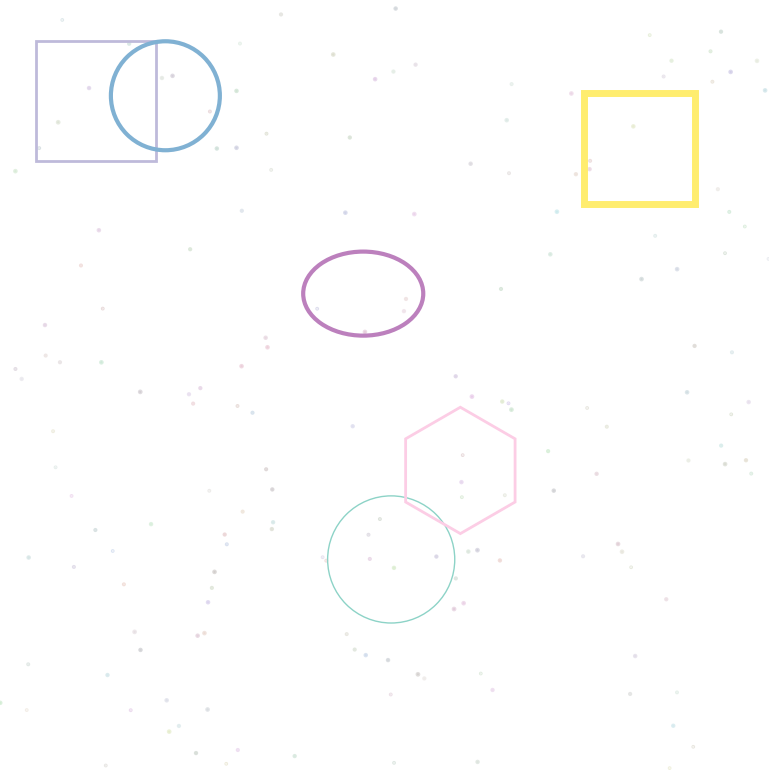[{"shape": "circle", "thickness": 0.5, "radius": 0.41, "center": [0.508, 0.273]}, {"shape": "square", "thickness": 1, "radius": 0.39, "center": [0.125, 0.869]}, {"shape": "circle", "thickness": 1.5, "radius": 0.35, "center": [0.215, 0.876]}, {"shape": "hexagon", "thickness": 1, "radius": 0.41, "center": [0.598, 0.389]}, {"shape": "oval", "thickness": 1.5, "radius": 0.39, "center": [0.472, 0.619]}, {"shape": "square", "thickness": 2.5, "radius": 0.36, "center": [0.83, 0.807]}]